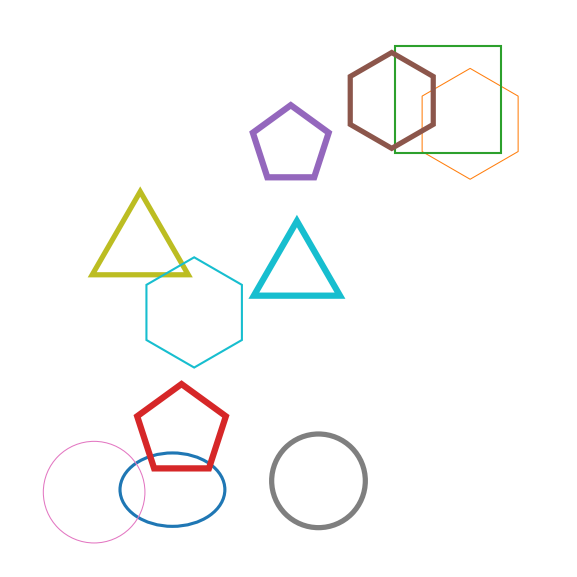[{"shape": "oval", "thickness": 1.5, "radius": 0.45, "center": [0.299, 0.151]}, {"shape": "hexagon", "thickness": 0.5, "radius": 0.48, "center": [0.814, 0.785]}, {"shape": "square", "thickness": 1, "radius": 0.46, "center": [0.776, 0.827]}, {"shape": "pentagon", "thickness": 3, "radius": 0.4, "center": [0.314, 0.253]}, {"shape": "pentagon", "thickness": 3, "radius": 0.35, "center": [0.504, 0.748]}, {"shape": "hexagon", "thickness": 2.5, "radius": 0.41, "center": [0.678, 0.825]}, {"shape": "circle", "thickness": 0.5, "radius": 0.44, "center": [0.163, 0.147]}, {"shape": "circle", "thickness": 2.5, "radius": 0.41, "center": [0.552, 0.167]}, {"shape": "triangle", "thickness": 2.5, "radius": 0.48, "center": [0.243, 0.571]}, {"shape": "hexagon", "thickness": 1, "radius": 0.48, "center": [0.336, 0.458]}, {"shape": "triangle", "thickness": 3, "radius": 0.43, "center": [0.514, 0.53]}]